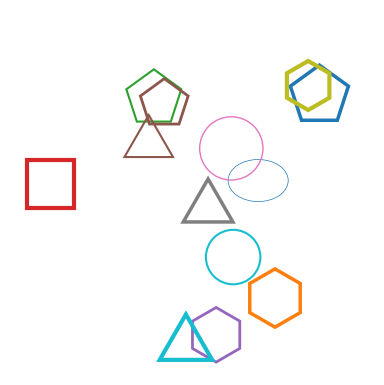[{"shape": "oval", "thickness": 0.5, "radius": 0.39, "center": [0.671, 0.531]}, {"shape": "pentagon", "thickness": 2.5, "radius": 0.4, "center": [0.83, 0.752]}, {"shape": "hexagon", "thickness": 2.5, "radius": 0.38, "center": [0.714, 0.226]}, {"shape": "pentagon", "thickness": 1.5, "radius": 0.38, "center": [0.4, 0.745]}, {"shape": "square", "thickness": 3, "radius": 0.31, "center": [0.131, 0.522]}, {"shape": "hexagon", "thickness": 2, "radius": 0.35, "center": [0.561, 0.13]}, {"shape": "pentagon", "thickness": 2, "radius": 0.33, "center": [0.427, 0.731]}, {"shape": "triangle", "thickness": 1.5, "radius": 0.36, "center": [0.386, 0.629]}, {"shape": "circle", "thickness": 1, "radius": 0.41, "center": [0.601, 0.615]}, {"shape": "triangle", "thickness": 2.5, "radius": 0.37, "center": [0.54, 0.461]}, {"shape": "hexagon", "thickness": 3, "radius": 0.32, "center": [0.8, 0.778]}, {"shape": "triangle", "thickness": 3, "radius": 0.39, "center": [0.483, 0.105]}, {"shape": "circle", "thickness": 1.5, "radius": 0.35, "center": [0.606, 0.332]}]